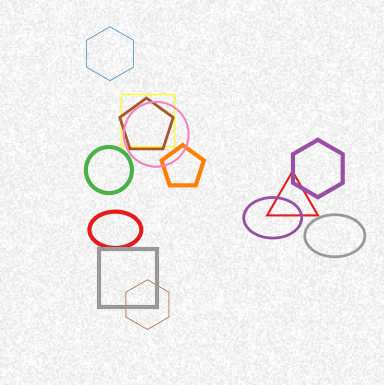[{"shape": "oval", "thickness": 3, "radius": 0.34, "center": [0.3, 0.403]}, {"shape": "triangle", "thickness": 1.5, "radius": 0.38, "center": [0.76, 0.479]}, {"shape": "hexagon", "thickness": 0.5, "radius": 0.35, "center": [0.286, 0.861]}, {"shape": "circle", "thickness": 3, "radius": 0.3, "center": [0.283, 0.558]}, {"shape": "oval", "thickness": 2, "radius": 0.38, "center": [0.708, 0.434]}, {"shape": "hexagon", "thickness": 3, "radius": 0.37, "center": [0.826, 0.562]}, {"shape": "pentagon", "thickness": 3, "radius": 0.29, "center": [0.475, 0.565]}, {"shape": "square", "thickness": 1, "radius": 0.34, "center": [0.382, 0.689]}, {"shape": "pentagon", "thickness": 2, "radius": 0.36, "center": [0.381, 0.672]}, {"shape": "hexagon", "thickness": 0.5, "radius": 0.32, "center": [0.383, 0.209]}, {"shape": "circle", "thickness": 1.5, "radius": 0.42, "center": [0.406, 0.651]}, {"shape": "oval", "thickness": 2, "radius": 0.39, "center": [0.87, 0.388]}, {"shape": "square", "thickness": 3, "radius": 0.38, "center": [0.333, 0.278]}]